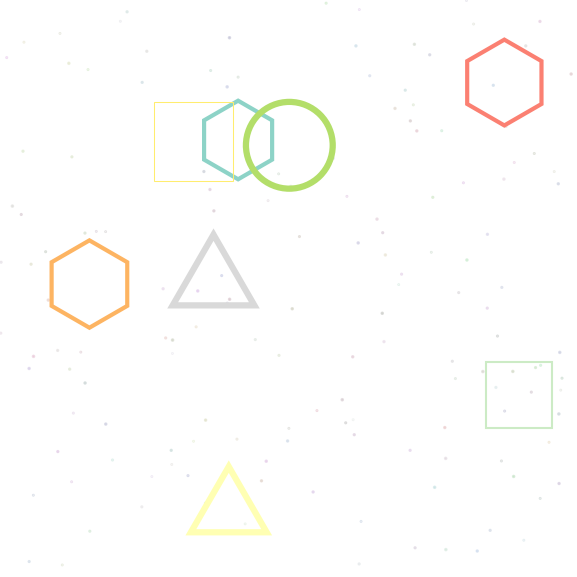[{"shape": "hexagon", "thickness": 2, "radius": 0.34, "center": [0.412, 0.757]}, {"shape": "triangle", "thickness": 3, "radius": 0.38, "center": [0.396, 0.115]}, {"shape": "hexagon", "thickness": 2, "radius": 0.37, "center": [0.873, 0.856]}, {"shape": "hexagon", "thickness": 2, "radius": 0.38, "center": [0.155, 0.507]}, {"shape": "circle", "thickness": 3, "radius": 0.38, "center": [0.501, 0.748]}, {"shape": "triangle", "thickness": 3, "radius": 0.41, "center": [0.37, 0.511]}, {"shape": "square", "thickness": 1, "radius": 0.29, "center": [0.899, 0.315]}, {"shape": "square", "thickness": 0.5, "radius": 0.34, "center": [0.335, 0.754]}]